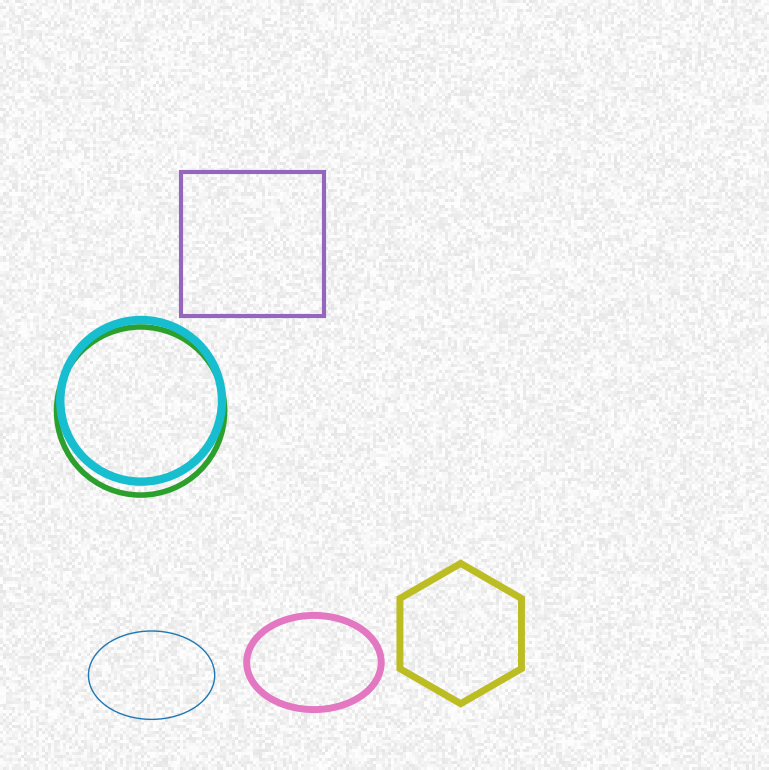[{"shape": "oval", "thickness": 0.5, "radius": 0.41, "center": [0.197, 0.123]}, {"shape": "circle", "thickness": 2, "radius": 0.55, "center": [0.183, 0.466]}, {"shape": "square", "thickness": 1.5, "radius": 0.47, "center": [0.328, 0.683]}, {"shape": "oval", "thickness": 2.5, "radius": 0.44, "center": [0.408, 0.14]}, {"shape": "hexagon", "thickness": 2.5, "radius": 0.46, "center": [0.598, 0.177]}, {"shape": "circle", "thickness": 3, "radius": 0.52, "center": [0.183, 0.479]}]